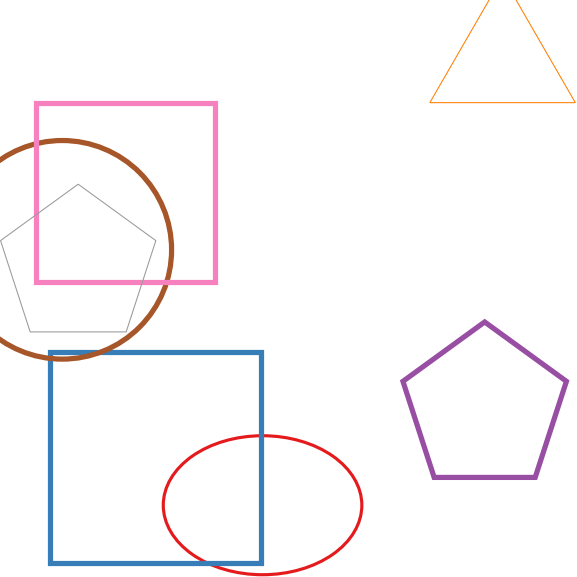[{"shape": "oval", "thickness": 1.5, "radius": 0.86, "center": [0.455, 0.124]}, {"shape": "square", "thickness": 2.5, "radius": 0.92, "center": [0.269, 0.207]}, {"shape": "pentagon", "thickness": 2.5, "radius": 0.74, "center": [0.839, 0.293]}, {"shape": "triangle", "thickness": 0.5, "radius": 0.73, "center": [0.87, 0.894]}, {"shape": "circle", "thickness": 2.5, "radius": 0.95, "center": [0.108, 0.567]}, {"shape": "square", "thickness": 2.5, "radius": 0.78, "center": [0.217, 0.666]}, {"shape": "pentagon", "thickness": 0.5, "radius": 0.71, "center": [0.135, 0.539]}]